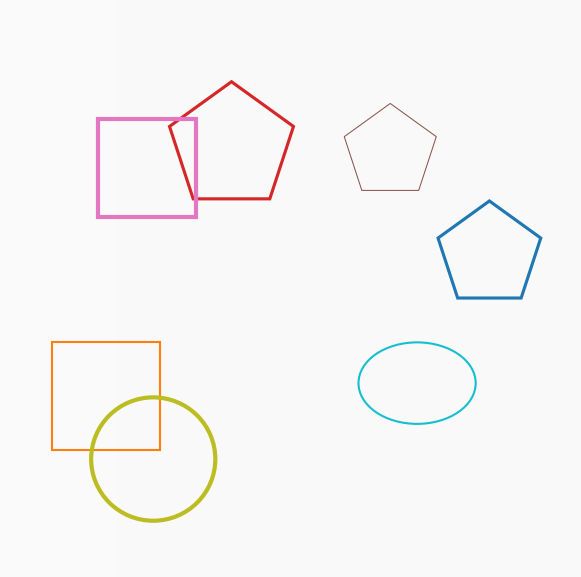[{"shape": "pentagon", "thickness": 1.5, "radius": 0.46, "center": [0.842, 0.558]}, {"shape": "square", "thickness": 1, "radius": 0.46, "center": [0.183, 0.313]}, {"shape": "pentagon", "thickness": 1.5, "radius": 0.56, "center": [0.398, 0.746]}, {"shape": "pentagon", "thickness": 0.5, "radius": 0.42, "center": [0.671, 0.737]}, {"shape": "square", "thickness": 2, "radius": 0.42, "center": [0.253, 0.708]}, {"shape": "circle", "thickness": 2, "radius": 0.53, "center": [0.264, 0.204]}, {"shape": "oval", "thickness": 1, "radius": 0.5, "center": [0.718, 0.336]}]